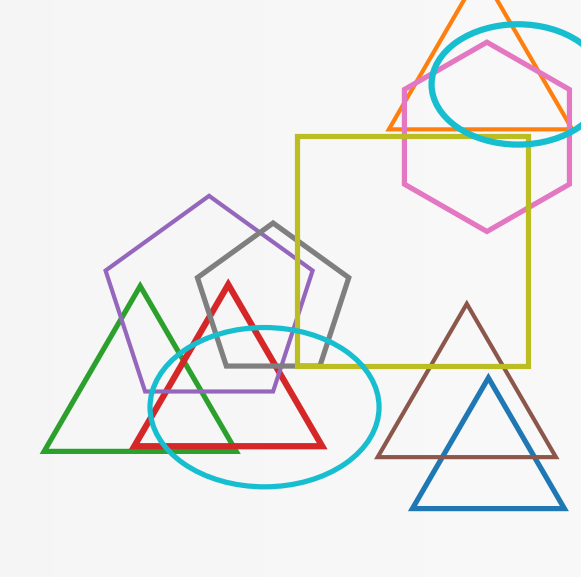[{"shape": "triangle", "thickness": 2.5, "radius": 0.75, "center": [0.84, 0.194]}, {"shape": "triangle", "thickness": 2, "radius": 0.91, "center": [0.827, 0.866]}, {"shape": "triangle", "thickness": 2.5, "radius": 0.95, "center": [0.241, 0.313]}, {"shape": "triangle", "thickness": 3, "radius": 0.93, "center": [0.393, 0.32]}, {"shape": "pentagon", "thickness": 2, "radius": 0.94, "center": [0.36, 0.473]}, {"shape": "triangle", "thickness": 2, "radius": 0.89, "center": [0.803, 0.296]}, {"shape": "hexagon", "thickness": 2.5, "radius": 0.82, "center": [0.838, 0.762]}, {"shape": "pentagon", "thickness": 2.5, "radius": 0.68, "center": [0.47, 0.476]}, {"shape": "square", "thickness": 2.5, "radius": 1.0, "center": [0.709, 0.564]}, {"shape": "oval", "thickness": 2.5, "radius": 0.99, "center": [0.455, 0.294]}, {"shape": "oval", "thickness": 3, "radius": 0.74, "center": [0.891, 0.853]}]